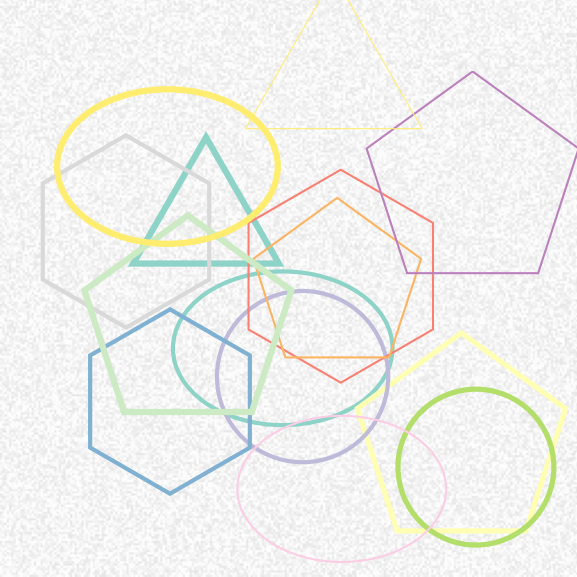[{"shape": "oval", "thickness": 2, "radius": 0.95, "center": [0.49, 0.396]}, {"shape": "triangle", "thickness": 3, "radius": 0.73, "center": [0.357, 0.616]}, {"shape": "pentagon", "thickness": 2.5, "radius": 0.95, "center": [0.799, 0.233]}, {"shape": "circle", "thickness": 2, "radius": 0.74, "center": [0.524, 0.347]}, {"shape": "hexagon", "thickness": 1, "radius": 0.92, "center": [0.59, 0.521]}, {"shape": "hexagon", "thickness": 2, "radius": 0.8, "center": [0.294, 0.304]}, {"shape": "pentagon", "thickness": 1, "radius": 0.76, "center": [0.584, 0.504]}, {"shape": "circle", "thickness": 2.5, "radius": 0.67, "center": [0.824, 0.19]}, {"shape": "oval", "thickness": 1, "radius": 0.9, "center": [0.592, 0.153]}, {"shape": "hexagon", "thickness": 2, "radius": 0.83, "center": [0.218, 0.598]}, {"shape": "pentagon", "thickness": 1, "radius": 0.97, "center": [0.818, 0.682]}, {"shape": "pentagon", "thickness": 3, "radius": 0.94, "center": [0.325, 0.438]}, {"shape": "triangle", "thickness": 0.5, "radius": 0.88, "center": [0.578, 0.865]}, {"shape": "oval", "thickness": 3, "radius": 0.96, "center": [0.29, 0.711]}]